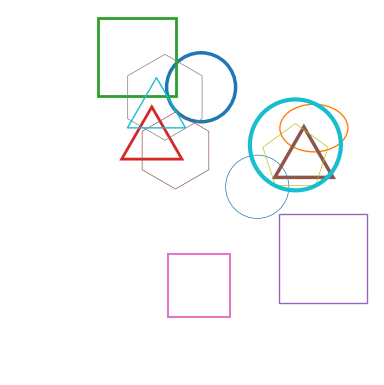[{"shape": "circle", "thickness": 2.5, "radius": 0.45, "center": [0.522, 0.773]}, {"shape": "circle", "thickness": 0.5, "radius": 0.41, "center": [0.668, 0.515]}, {"shape": "oval", "thickness": 1, "radius": 0.44, "center": [0.815, 0.667]}, {"shape": "square", "thickness": 2, "radius": 0.51, "center": [0.356, 0.853]}, {"shape": "triangle", "thickness": 2, "radius": 0.45, "center": [0.394, 0.632]}, {"shape": "square", "thickness": 1, "radius": 0.57, "center": [0.839, 0.328]}, {"shape": "triangle", "thickness": 2.5, "radius": 0.44, "center": [0.789, 0.583]}, {"shape": "hexagon", "thickness": 0.5, "radius": 0.5, "center": [0.456, 0.609]}, {"shape": "square", "thickness": 1.5, "radius": 0.4, "center": [0.517, 0.258]}, {"shape": "hexagon", "thickness": 0.5, "radius": 0.56, "center": [0.428, 0.747]}, {"shape": "pentagon", "thickness": 0.5, "radius": 0.44, "center": [0.767, 0.59]}, {"shape": "circle", "thickness": 3, "radius": 0.59, "center": [0.767, 0.624]}, {"shape": "triangle", "thickness": 1, "radius": 0.44, "center": [0.406, 0.711]}]